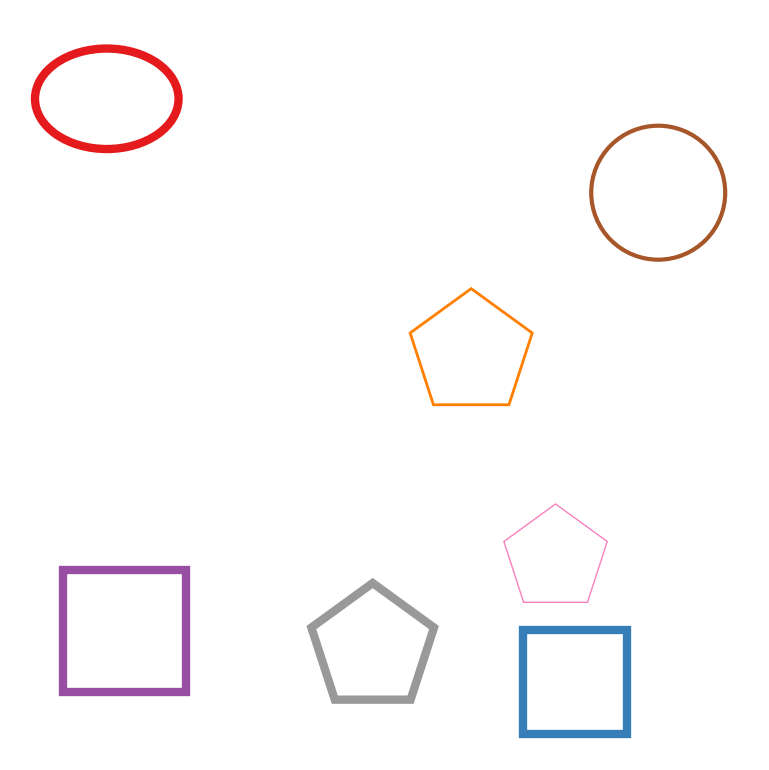[{"shape": "oval", "thickness": 3, "radius": 0.47, "center": [0.139, 0.872]}, {"shape": "square", "thickness": 3, "radius": 0.34, "center": [0.746, 0.114]}, {"shape": "square", "thickness": 3, "radius": 0.4, "center": [0.162, 0.181]}, {"shape": "pentagon", "thickness": 1, "radius": 0.42, "center": [0.612, 0.542]}, {"shape": "circle", "thickness": 1.5, "radius": 0.43, "center": [0.855, 0.75]}, {"shape": "pentagon", "thickness": 0.5, "radius": 0.35, "center": [0.722, 0.275]}, {"shape": "pentagon", "thickness": 3, "radius": 0.42, "center": [0.484, 0.159]}]